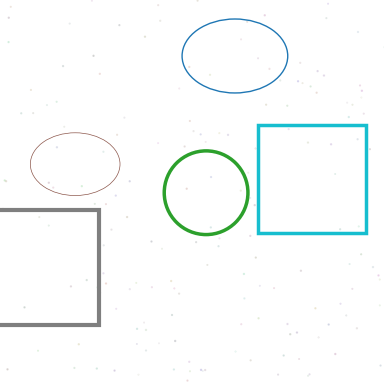[{"shape": "oval", "thickness": 1, "radius": 0.69, "center": [0.61, 0.855]}, {"shape": "circle", "thickness": 2.5, "radius": 0.54, "center": [0.535, 0.499]}, {"shape": "oval", "thickness": 0.5, "radius": 0.58, "center": [0.195, 0.574]}, {"shape": "square", "thickness": 3, "radius": 0.75, "center": [0.107, 0.304]}, {"shape": "square", "thickness": 2.5, "radius": 0.7, "center": [0.809, 0.534]}]